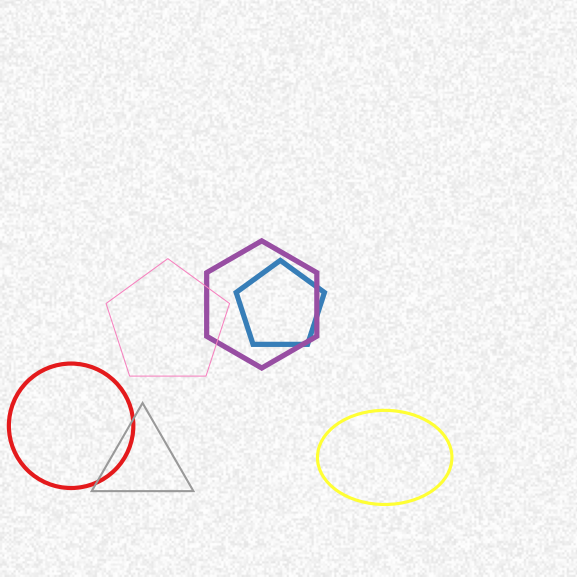[{"shape": "circle", "thickness": 2, "radius": 0.54, "center": [0.123, 0.262]}, {"shape": "pentagon", "thickness": 2.5, "radius": 0.4, "center": [0.485, 0.468]}, {"shape": "hexagon", "thickness": 2.5, "radius": 0.55, "center": [0.453, 0.472]}, {"shape": "oval", "thickness": 1.5, "radius": 0.58, "center": [0.666, 0.207]}, {"shape": "pentagon", "thickness": 0.5, "radius": 0.56, "center": [0.291, 0.439]}, {"shape": "triangle", "thickness": 1, "radius": 0.51, "center": [0.247, 0.2]}]